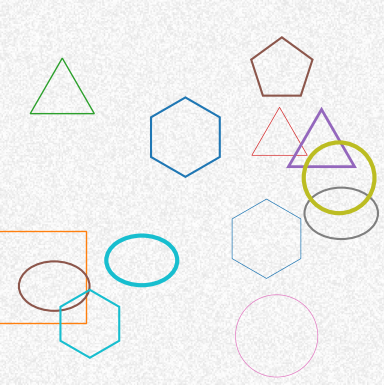[{"shape": "hexagon", "thickness": 1.5, "radius": 0.52, "center": [0.482, 0.644]}, {"shape": "hexagon", "thickness": 0.5, "radius": 0.52, "center": [0.692, 0.38]}, {"shape": "square", "thickness": 1, "radius": 0.6, "center": [0.103, 0.281]}, {"shape": "triangle", "thickness": 1, "radius": 0.48, "center": [0.162, 0.753]}, {"shape": "triangle", "thickness": 0.5, "radius": 0.42, "center": [0.726, 0.638]}, {"shape": "triangle", "thickness": 2, "radius": 0.5, "center": [0.835, 0.617]}, {"shape": "pentagon", "thickness": 1.5, "radius": 0.42, "center": [0.732, 0.819]}, {"shape": "oval", "thickness": 1.5, "radius": 0.46, "center": [0.141, 0.257]}, {"shape": "circle", "thickness": 0.5, "radius": 0.53, "center": [0.719, 0.128]}, {"shape": "oval", "thickness": 1.5, "radius": 0.48, "center": [0.886, 0.446]}, {"shape": "circle", "thickness": 3, "radius": 0.46, "center": [0.881, 0.538]}, {"shape": "hexagon", "thickness": 1.5, "radius": 0.44, "center": [0.233, 0.159]}, {"shape": "oval", "thickness": 3, "radius": 0.46, "center": [0.368, 0.324]}]